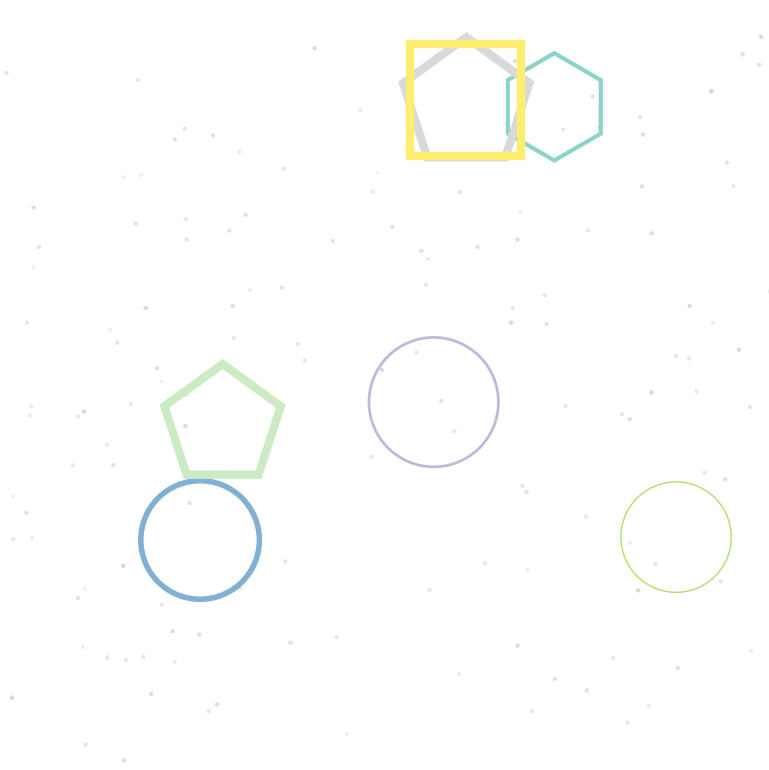[{"shape": "hexagon", "thickness": 1.5, "radius": 0.35, "center": [0.72, 0.861]}, {"shape": "circle", "thickness": 1, "radius": 0.42, "center": [0.563, 0.478]}, {"shape": "circle", "thickness": 2, "radius": 0.39, "center": [0.26, 0.299]}, {"shape": "circle", "thickness": 0.5, "radius": 0.36, "center": [0.878, 0.302]}, {"shape": "pentagon", "thickness": 3, "radius": 0.43, "center": [0.606, 0.865]}, {"shape": "pentagon", "thickness": 3, "radius": 0.4, "center": [0.289, 0.448]}, {"shape": "square", "thickness": 3, "radius": 0.36, "center": [0.604, 0.87]}]